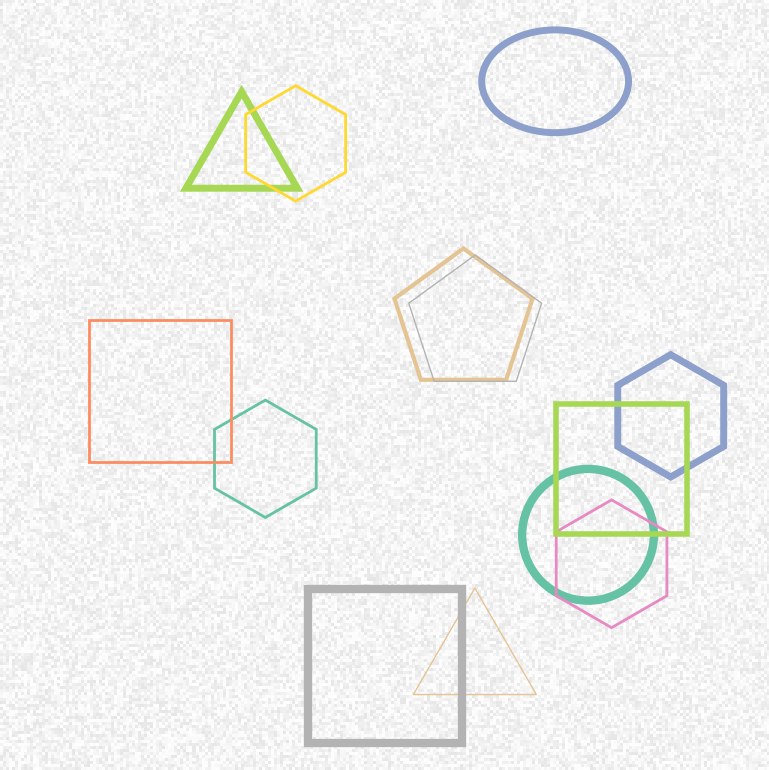[{"shape": "hexagon", "thickness": 1, "radius": 0.38, "center": [0.345, 0.404]}, {"shape": "circle", "thickness": 3, "radius": 0.43, "center": [0.764, 0.305]}, {"shape": "square", "thickness": 1, "radius": 0.46, "center": [0.208, 0.493]}, {"shape": "oval", "thickness": 2.5, "radius": 0.48, "center": [0.721, 0.894]}, {"shape": "hexagon", "thickness": 2.5, "radius": 0.4, "center": [0.871, 0.46]}, {"shape": "hexagon", "thickness": 1, "radius": 0.42, "center": [0.794, 0.268]}, {"shape": "square", "thickness": 2, "radius": 0.42, "center": [0.807, 0.391]}, {"shape": "triangle", "thickness": 2.5, "radius": 0.42, "center": [0.314, 0.797]}, {"shape": "hexagon", "thickness": 1, "radius": 0.37, "center": [0.384, 0.814]}, {"shape": "pentagon", "thickness": 1.5, "radius": 0.47, "center": [0.602, 0.583]}, {"shape": "triangle", "thickness": 0.5, "radius": 0.46, "center": [0.617, 0.144]}, {"shape": "square", "thickness": 3, "radius": 0.5, "center": [0.5, 0.135]}, {"shape": "pentagon", "thickness": 0.5, "radius": 0.45, "center": [0.617, 0.578]}]